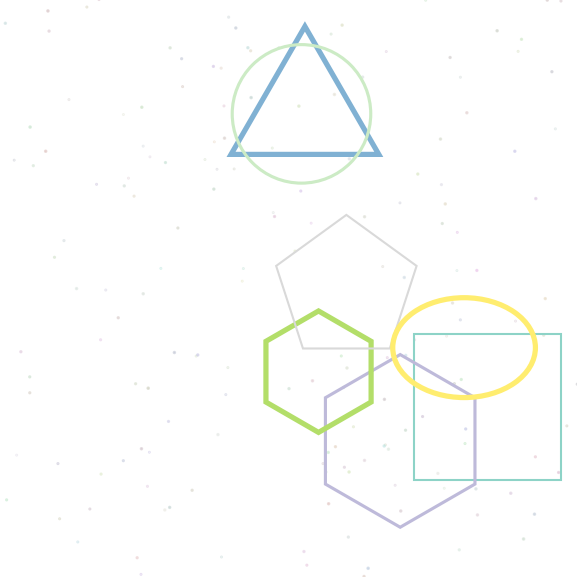[{"shape": "square", "thickness": 1, "radius": 0.63, "center": [0.845, 0.294]}, {"shape": "hexagon", "thickness": 1.5, "radius": 0.75, "center": [0.693, 0.236]}, {"shape": "triangle", "thickness": 2.5, "radius": 0.74, "center": [0.528, 0.806]}, {"shape": "hexagon", "thickness": 2.5, "radius": 0.53, "center": [0.552, 0.356]}, {"shape": "pentagon", "thickness": 1, "radius": 0.64, "center": [0.6, 0.499]}, {"shape": "circle", "thickness": 1.5, "radius": 0.6, "center": [0.522, 0.802]}, {"shape": "oval", "thickness": 2.5, "radius": 0.62, "center": [0.804, 0.397]}]